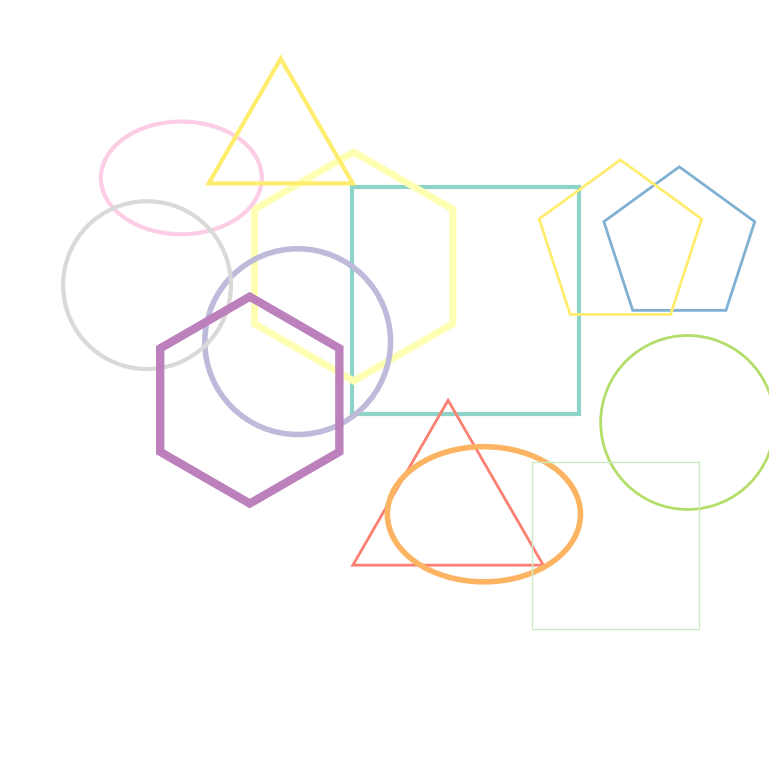[{"shape": "square", "thickness": 1.5, "radius": 0.74, "center": [0.605, 0.609]}, {"shape": "hexagon", "thickness": 2.5, "radius": 0.74, "center": [0.459, 0.654]}, {"shape": "circle", "thickness": 2, "radius": 0.6, "center": [0.387, 0.556]}, {"shape": "triangle", "thickness": 1, "radius": 0.71, "center": [0.582, 0.337]}, {"shape": "pentagon", "thickness": 1, "radius": 0.52, "center": [0.882, 0.68]}, {"shape": "oval", "thickness": 2, "radius": 0.63, "center": [0.628, 0.332]}, {"shape": "circle", "thickness": 1, "radius": 0.56, "center": [0.893, 0.451]}, {"shape": "oval", "thickness": 1.5, "radius": 0.52, "center": [0.235, 0.769]}, {"shape": "circle", "thickness": 1.5, "radius": 0.54, "center": [0.191, 0.63]}, {"shape": "hexagon", "thickness": 3, "radius": 0.67, "center": [0.324, 0.48]}, {"shape": "square", "thickness": 0.5, "radius": 0.54, "center": [0.799, 0.292]}, {"shape": "triangle", "thickness": 1.5, "radius": 0.54, "center": [0.365, 0.816]}, {"shape": "pentagon", "thickness": 1, "radius": 0.55, "center": [0.806, 0.681]}]